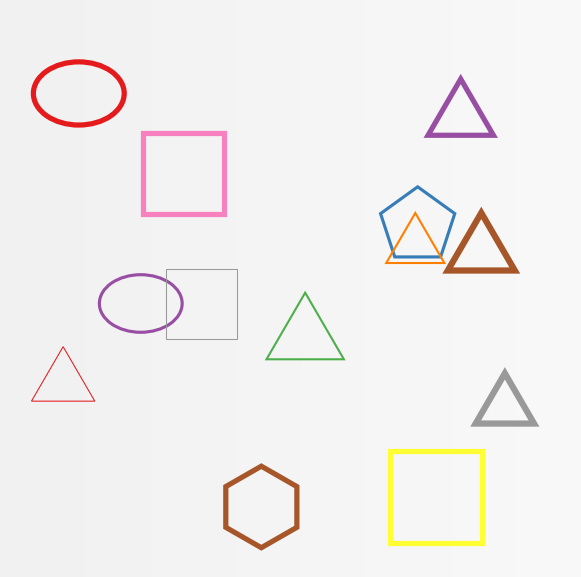[{"shape": "triangle", "thickness": 0.5, "radius": 0.31, "center": [0.109, 0.336]}, {"shape": "oval", "thickness": 2.5, "radius": 0.39, "center": [0.136, 0.837]}, {"shape": "pentagon", "thickness": 1.5, "radius": 0.34, "center": [0.719, 0.609]}, {"shape": "triangle", "thickness": 1, "radius": 0.38, "center": [0.525, 0.415]}, {"shape": "triangle", "thickness": 2.5, "radius": 0.32, "center": [0.793, 0.797]}, {"shape": "oval", "thickness": 1.5, "radius": 0.36, "center": [0.242, 0.474]}, {"shape": "triangle", "thickness": 1, "radius": 0.29, "center": [0.715, 0.573]}, {"shape": "square", "thickness": 2.5, "radius": 0.4, "center": [0.75, 0.139]}, {"shape": "hexagon", "thickness": 2.5, "radius": 0.35, "center": [0.45, 0.121]}, {"shape": "triangle", "thickness": 3, "radius": 0.33, "center": [0.828, 0.564]}, {"shape": "square", "thickness": 2.5, "radius": 0.35, "center": [0.316, 0.699]}, {"shape": "triangle", "thickness": 3, "radius": 0.29, "center": [0.869, 0.295]}, {"shape": "square", "thickness": 0.5, "radius": 0.3, "center": [0.346, 0.473]}]